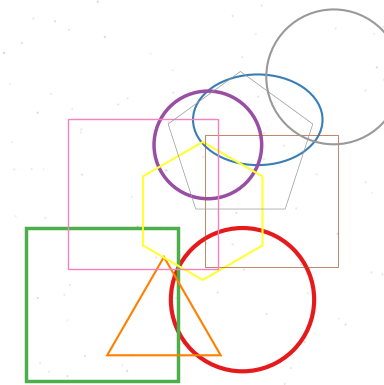[{"shape": "circle", "thickness": 3, "radius": 0.93, "center": [0.63, 0.222]}, {"shape": "oval", "thickness": 1.5, "radius": 0.84, "center": [0.67, 0.689]}, {"shape": "square", "thickness": 2.5, "radius": 0.99, "center": [0.265, 0.209]}, {"shape": "circle", "thickness": 2.5, "radius": 0.7, "center": [0.54, 0.624]}, {"shape": "triangle", "thickness": 1.5, "radius": 0.85, "center": [0.426, 0.162]}, {"shape": "hexagon", "thickness": 1.5, "radius": 0.9, "center": [0.527, 0.452]}, {"shape": "square", "thickness": 0.5, "radius": 0.86, "center": [0.705, 0.478]}, {"shape": "square", "thickness": 1, "radius": 0.97, "center": [0.372, 0.496]}, {"shape": "circle", "thickness": 1.5, "radius": 0.88, "center": [0.867, 0.8]}, {"shape": "pentagon", "thickness": 0.5, "radius": 0.99, "center": [0.625, 0.617]}]